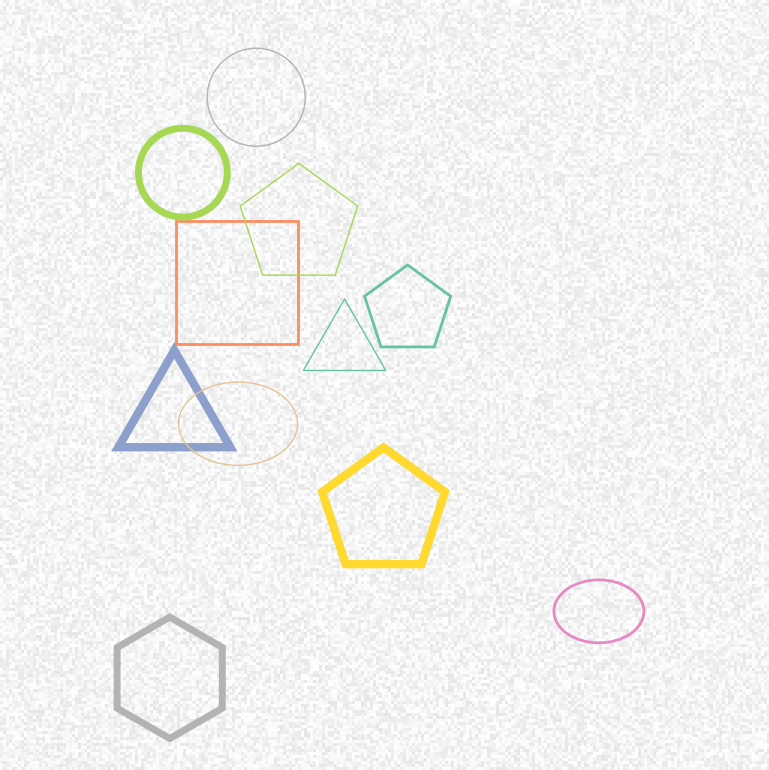[{"shape": "pentagon", "thickness": 1, "radius": 0.29, "center": [0.529, 0.597]}, {"shape": "triangle", "thickness": 0.5, "radius": 0.31, "center": [0.448, 0.55]}, {"shape": "square", "thickness": 1, "radius": 0.4, "center": [0.308, 0.633]}, {"shape": "triangle", "thickness": 3, "radius": 0.42, "center": [0.226, 0.461]}, {"shape": "oval", "thickness": 1, "radius": 0.29, "center": [0.778, 0.206]}, {"shape": "circle", "thickness": 2.5, "radius": 0.29, "center": [0.237, 0.776]}, {"shape": "pentagon", "thickness": 0.5, "radius": 0.4, "center": [0.388, 0.708]}, {"shape": "pentagon", "thickness": 3, "radius": 0.42, "center": [0.498, 0.335]}, {"shape": "oval", "thickness": 0.5, "radius": 0.39, "center": [0.309, 0.45]}, {"shape": "circle", "thickness": 0.5, "radius": 0.32, "center": [0.333, 0.874]}, {"shape": "hexagon", "thickness": 2.5, "radius": 0.39, "center": [0.22, 0.12]}]